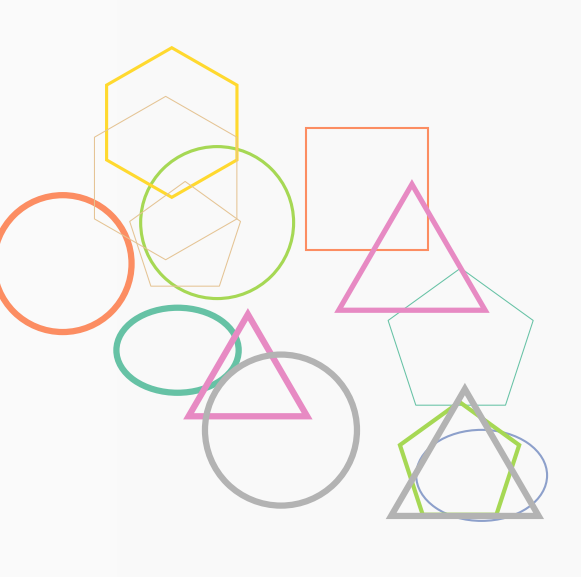[{"shape": "pentagon", "thickness": 0.5, "radius": 0.66, "center": [0.793, 0.404]}, {"shape": "oval", "thickness": 3, "radius": 0.53, "center": [0.305, 0.393]}, {"shape": "circle", "thickness": 3, "radius": 0.59, "center": [0.108, 0.543]}, {"shape": "square", "thickness": 1, "radius": 0.53, "center": [0.631, 0.672]}, {"shape": "oval", "thickness": 1, "radius": 0.56, "center": [0.829, 0.176]}, {"shape": "triangle", "thickness": 2.5, "radius": 0.73, "center": [0.709, 0.535]}, {"shape": "triangle", "thickness": 3, "radius": 0.59, "center": [0.426, 0.337]}, {"shape": "pentagon", "thickness": 2, "radius": 0.54, "center": [0.791, 0.195]}, {"shape": "circle", "thickness": 1.5, "radius": 0.66, "center": [0.374, 0.614]}, {"shape": "hexagon", "thickness": 1.5, "radius": 0.65, "center": [0.296, 0.787]}, {"shape": "hexagon", "thickness": 0.5, "radius": 0.71, "center": [0.285, 0.691]}, {"shape": "pentagon", "thickness": 0.5, "radius": 0.5, "center": [0.318, 0.585]}, {"shape": "triangle", "thickness": 3, "radius": 0.73, "center": [0.8, 0.179]}, {"shape": "circle", "thickness": 3, "radius": 0.65, "center": [0.483, 0.254]}]